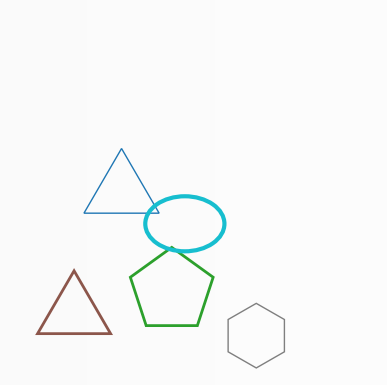[{"shape": "triangle", "thickness": 1, "radius": 0.56, "center": [0.314, 0.502]}, {"shape": "pentagon", "thickness": 2, "radius": 0.56, "center": [0.443, 0.245]}, {"shape": "triangle", "thickness": 2, "radius": 0.54, "center": [0.191, 0.188]}, {"shape": "hexagon", "thickness": 1, "radius": 0.42, "center": [0.661, 0.128]}, {"shape": "oval", "thickness": 3, "radius": 0.51, "center": [0.477, 0.419]}]